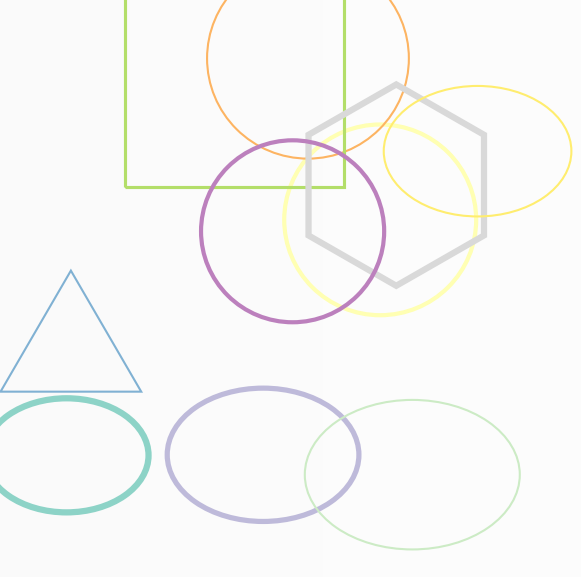[{"shape": "oval", "thickness": 3, "radius": 0.71, "center": [0.114, 0.211]}, {"shape": "circle", "thickness": 2, "radius": 0.83, "center": [0.654, 0.618]}, {"shape": "oval", "thickness": 2.5, "radius": 0.82, "center": [0.453, 0.212]}, {"shape": "triangle", "thickness": 1, "radius": 0.7, "center": [0.122, 0.391]}, {"shape": "circle", "thickness": 1, "radius": 0.87, "center": [0.53, 0.898]}, {"shape": "square", "thickness": 1.5, "radius": 0.94, "center": [0.404, 0.863]}, {"shape": "hexagon", "thickness": 3, "radius": 0.87, "center": [0.682, 0.679]}, {"shape": "circle", "thickness": 2, "radius": 0.79, "center": [0.503, 0.599]}, {"shape": "oval", "thickness": 1, "radius": 0.92, "center": [0.709, 0.177]}, {"shape": "oval", "thickness": 1, "radius": 0.81, "center": [0.822, 0.737]}]